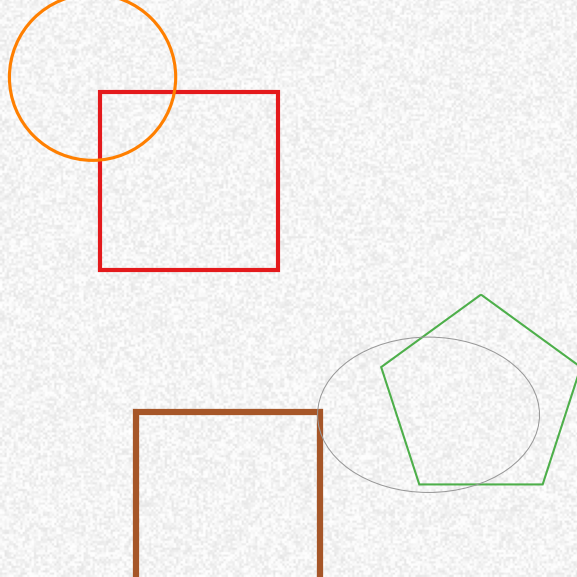[{"shape": "square", "thickness": 2, "radius": 0.77, "center": [0.327, 0.686]}, {"shape": "pentagon", "thickness": 1, "radius": 0.91, "center": [0.833, 0.307]}, {"shape": "circle", "thickness": 1.5, "radius": 0.72, "center": [0.16, 0.865]}, {"shape": "square", "thickness": 3, "radius": 0.79, "center": [0.395, 0.126]}, {"shape": "oval", "thickness": 0.5, "radius": 0.96, "center": [0.742, 0.281]}]